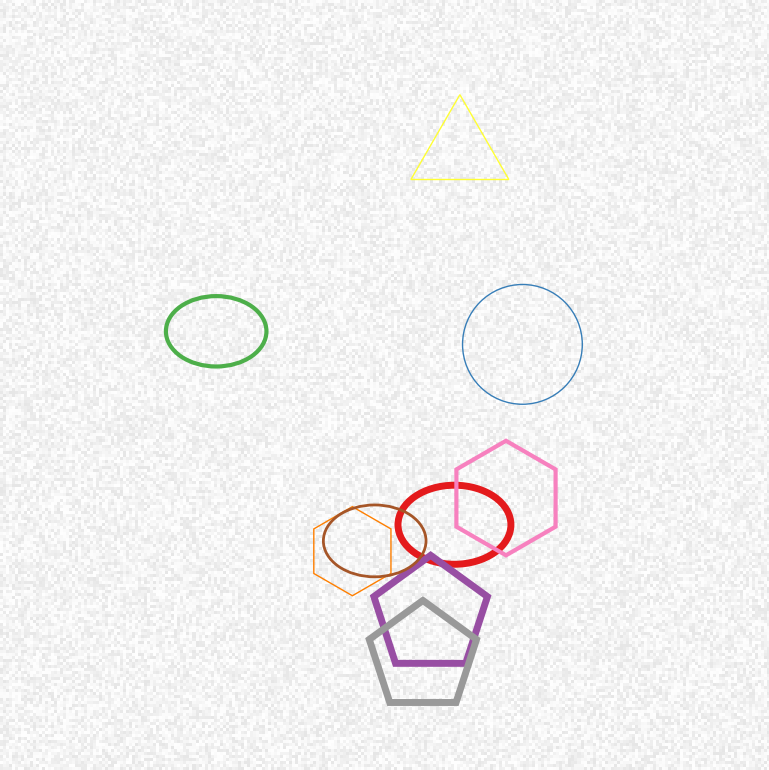[{"shape": "oval", "thickness": 2.5, "radius": 0.37, "center": [0.59, 0.319]}, {"shape": "circle", "thickness": 0.5, "radius": 0.39, "center": [0.678, 0.553]}, {"shape": "oval", "thickness": 1.5, "radius": 0.33, "center": [0.281, 0.57]}, {"shape": "pentagon", "thickness": 2.5, "radius": 0.39, "center": [0.559, 0.201]}, {"shape": "hexagon", "thickness": 0.5, "radius": 0.29, "center": [0.458, 0.284]}, {"shape": "triangle", "thickness": 0.5, "radius": 0.37, "center": [0.597, 0.804]}, {"shape": "oval", "thickness": 1, "radius": 0.33, "center": [0.487, 0.298]}, {"shape": "hexagon", "thickness": 1.5, "radius": 0.37, "center": [0.657, 0.353]}, {"shape": "pentagon", "thickness": 2.5, "radius": 0.37, "center": [0.549, 0.147]}]